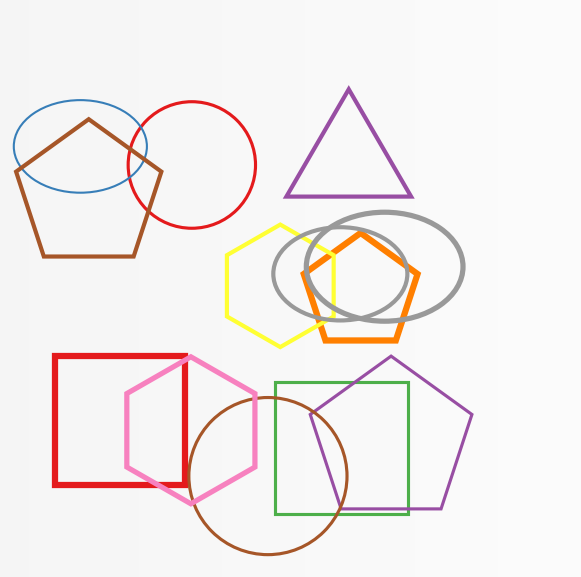[{"shape": "square", "thickness": 3, "radius": 0.56, "center": [0.206, 0.271]}, {"shape": "circle", "thickness": 1.5, "radius": 0.55, "center": [0.33, 0.713]}, {"shape": "oval", "thickness": 1, "radius": 0.57, "center": [0.138, 0.746]}, {"shape": "square", "thickness": 1.5, "radius": 0.57, "center": [0.588, 0.223]}, {"shape": "triangle", "thickness": 2, "radius": 0.62, "center": [0.6, 0.721]}, {"shape": "pentagon", "thickness": 1.5, "radius": 0.73, "center": [0.673, 0.236]}, {"shape": "pentagon", "thickness": 3, "radius": 0.51, "center": [0.62, 0.493]}, {"shape": "hexagon", "thickness": 2, "radius": 0.53, "center": [0.482, 0.504]}, {"shape": "circle", "thickness": 1.5, "radius": 0.68, "center": [0.461, 0.175]}, {"shape": "pentagon", "thickness": 2, "radius": 0.66, "center": [0.153, 0.661]}, {"shape": "hexagon", "thickness": 2.5, "radius": 0.64, "center": [0.328, 0.254]}, {"shape": "oval", "thickness": 2, "radius": 0.58, "center": [0.586, 0.525]}, {"shape": "oval", "thickness": 2.5, "radius": 0.67, "center": [0.662, 0.537]}]